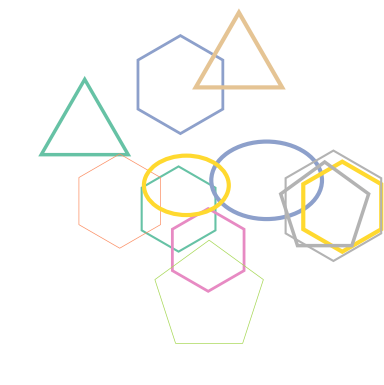[{"shape": "hexagon", "thickness": 1.5, "radius": 0.55, "center": [0.464, 0.457]}, {"shape": "triangle", "thickness": 2.5, "radius": 0.65, "center": [0.22, 0.663]}, {"shape": "hexagon", "thickness": 0.5, "radius": 0.61, "center": [0.311, 0.478]}, {"shape": "hexagon", "thickness": 2, "radius": 0.64, "center": [0.469, 0.78]}, {"shape": "oval", "thickness": 3, "radius": 0.72, "center": [0.693, 0.532]}, {"shape": "hexagon", "thickness": 2, "radius": 0.54, "center": [0.541, 0.351]}, {"shape": "pentagon", "thickness": 0.5, "radius": 0.74, "center": [0.543, 0.228]}, {"shape": "oval", "thickness": 3, "radius": 0.55, "center": [0.484, 0.519]}, {"shape": "hexagon", "thickness": 3, "radius": 0.58, "center": [0.889, 0.463]}, {"shape": "triangle", "thickness": 3, "radius": 0.65, "center": [0.621, 0.838]}, {"shape": "pentagon", "thickness": 2.5, "radius": 0.6, "center": [0.843, 0.459]}, {"shape": "hexagon", "thickness": 1.5, "radius": 0.72, "center": [0.866, 0.466]}]